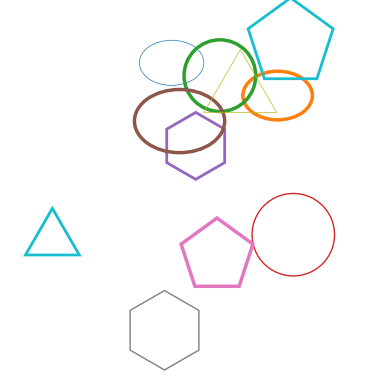[{"shape": "oval", "thickness": 0.5, "radius": 0.42, "center": [0.446, 0.837]}, {"shape": "oval", "thickness": 2.5, "radius": 0.45, "center": [0.721, 0.752]}, {"shape": "circle", "thickness": 2.5, "radius": 0.47, "center": [0.571, 0.804]}, {"shape": "circle", "thickness": 1, "radius": 0.54, "center": [0.762, 0.39]}, {"shape": "hexagon", "thickness": 2, "radius": 0.43, "center": [0.508, 0.621]}, {"shape": "oval", "thickness": 2.5, "radius": 0.59, "center": [0.466, 0.686]}, {"shape": "pentagon", "thickness": 2.5, "radius": 0.49, "center": [0.564, 0.336]}, {"shape": "hexagon", "thickness": 1, "radius": 0.52, "center": [0.427, 0.142]}, {"shape": "triangle", "thickness": 0.5, "radius": 0.55, "center": [0.624, 0.762]}, {"shape": "pentagon", "thickness": 2, "radius": 0.58, "center": [0.755, 0.889]}, {"shape": "triangle", "thickness": 2, "radius": 0.4, "center": [0.136, 0.378]}]